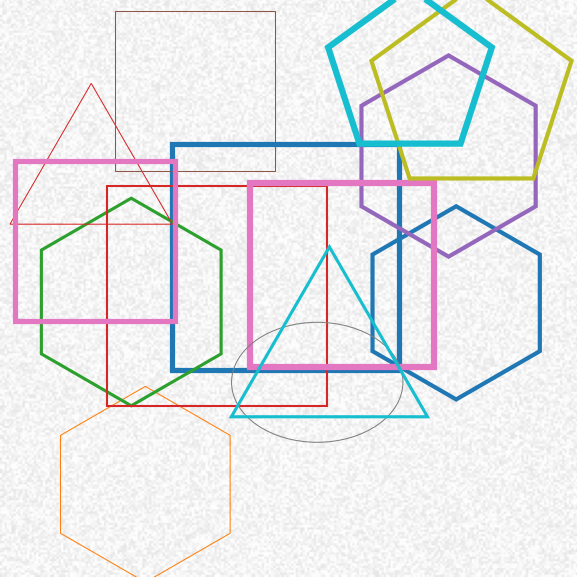[{"shape": "square", "thickness": 2.5, "radius": 0.98, "center": [0.494, 0.554]}, {"shape": "hexagon", "thickness": 2, "radius": 0.84, "center": [0.79, 0.475]}, {"shape": "hexagon", "thickness": 0.5, "radius": 0.85, "center": [0.252, 0.161]}, {"shape": "hexagon", "thickness": 1.5, "radius": 0.9, "center": [0.227, 0.476]}, {"shape": "square", "thickness": 1, "radius": 0.95, "center": [0.376, 0.487]}, {"shape": "triangle", "thickness": 0.5, "radius": 0.81, "center": [0.158, 0.692]}, {"shape": "hexagon", "thickness": 2, "radius": 0.87, "center": [0.777, 0.729]}, {"shape": "square", "thickness": 0.5, "radius": 0.69, "center": [0.338, 0.842]}, {"shape": "square", "thickness": 2.5, "radius": 0.69, "center": [0.164, 0.582]}, {"shape": "square", "thickness": 3, "radius": 0.8, "center": [0.593, 0.523]}, {"shape": "oval", "thickness": 0.5, "radius": 0.74, "center": [0.549, 0.337]}, {"shape": "pentagon", "thickness": 2, "radius": 0.91, "center": [0.816, 0.837]}, {"shape": "pentagon", "thickness": 3, "radius": 0.75, "center": [0.71, 0.871]}, {"shape": "triangle", "thickness": 1.5, "radius": 0.98, "center": [0.57, 0.375]}]